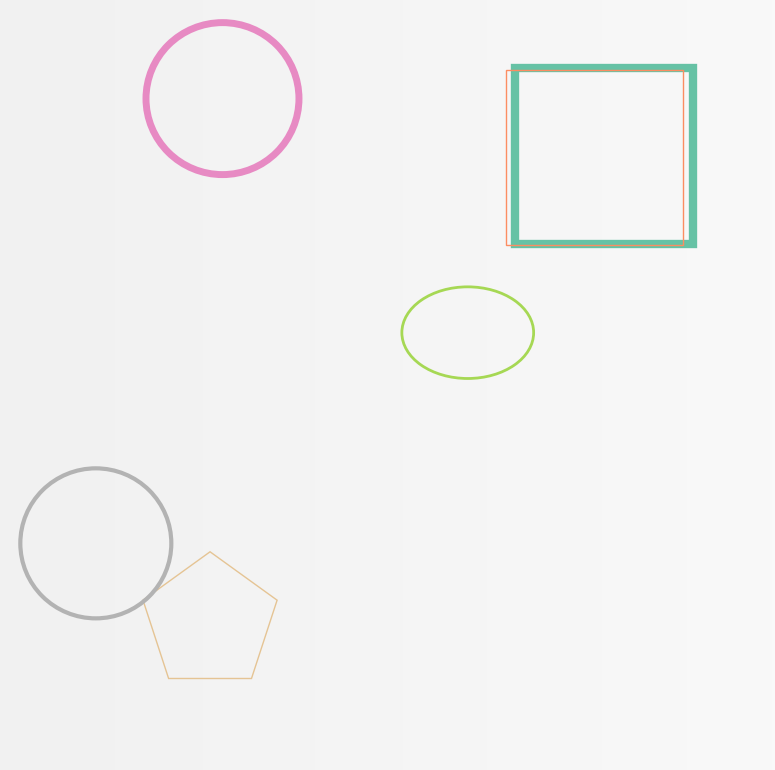[{"shape": "square", "thickness": 3, "radius": 0.57, "center": [0.78, 0.797]}, {"shape": "square", "thickness": 0.5, "radius": 0.57, "center": [0.767, 0.795]}, {"shape": "circle", "thickness": 2.5, "radius": 0.49, "center": [0.287, 0.872]}, {"shape": "oval", "thickness": 1, "radius": 0.43, "center": [0.604, 0.568]}, {"shape": "pentagon", "thickness": 0.5, "radius": 0.45, "center": [0.271, 0.192]}, {"shape": "circle", "thickness": 1.5, "radius": 0.49, "center": [0.124, 0.294]}]